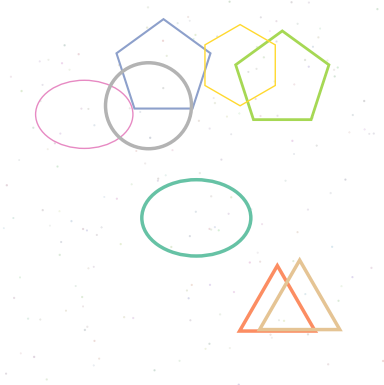[{"shape": "oval", "thickness": 2.5, "radius": 0.71, "center": [0.51, 0.434]}, {"shape": "triangle", "thickness": 2.5, "radius": 0.57, "center": [0.72, 0.197]}, {"shape": "pentagon", "thickness": 1.5, "radius": 0.64, "center": [0.425, 0.822]}, {"shape": "oval", "thickness": 1, "radius": 0.63, "center": [0.219, 0.703]}, {"shape": "pentagon", "thickness": 2, "radius": 0.64, "center": [0.733, 0.792]}, {"shape": "hexagon", "thickness": 1, "radius": 0.53, "center": [0.624, 0.831]}, {"shape": "triangle", "thickness": 2.5, "radius": 0.6, "center": [0.778, 0.204]}, {"shape": "circle", "thickness": 2.5, "radius": 0.56, "center": [0.386, 0.725]}]